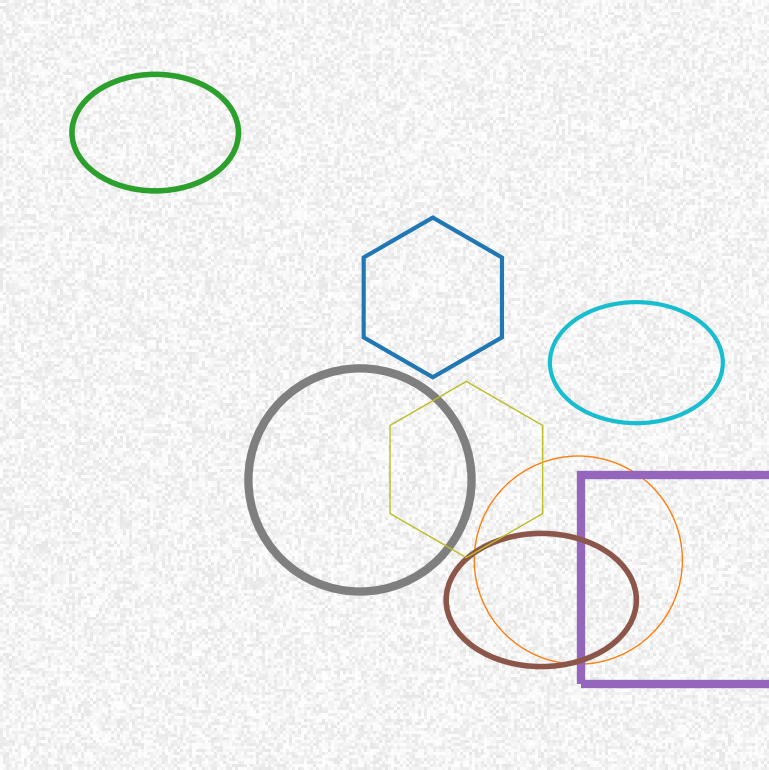[{"shape": "hexagon", "thickness": 1.5, "radius": 0.52, "center": [0.562, 0.614]}, {"shape": "circle", "thickness": 0.5, "radius": 0.68, "center": [0.751, 0.273]}, {"shape": "oval", "thickness": 2, "radius": 0.54, "center": [0.202, 0.828]}, {"shape": "square", "thickness": 3, "radius": 0.68, "center": [0.891, 0.247]}, {"shape": "oval", "thickness": 2, "radius": 0.62, "center": [0.703, 0.221]}, {"shape": "circle", "thickness": 3, "radius": 0.72, "center": [0.468, 0.377]}, {"shape": "hexagon", "thickness": 0.5, "radius": 0.57, "center": [0.606, 0.39]}, {"shape": "oval", "thickness": 1.5, "radius": 0.56, "center": [0.826, 0.529]}]